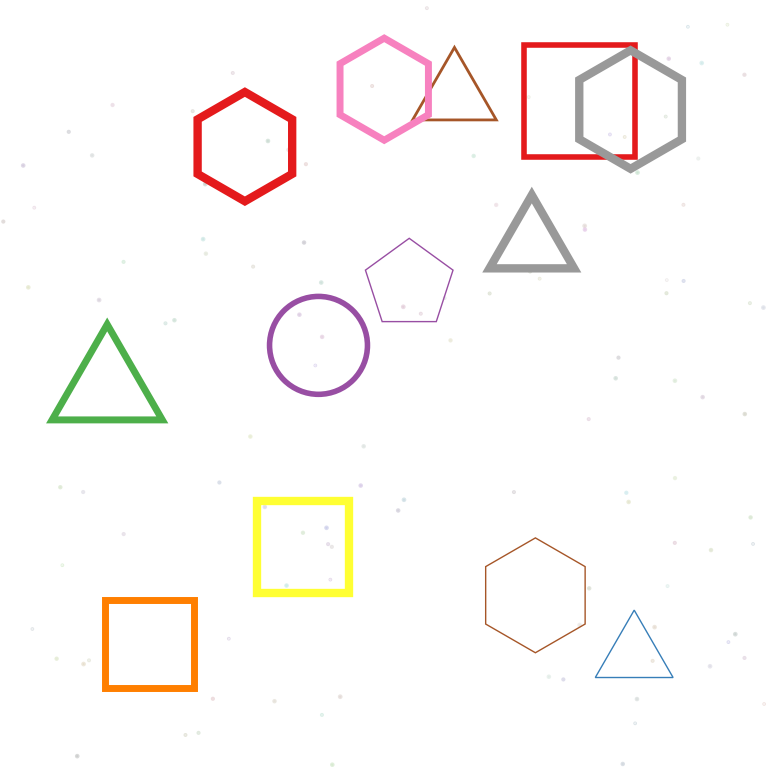[{"shape": "square", "thickness": 2, "radius": 0.36, "center": [0.752, 0.869]}, {"shape": "hexagon", "thickness": 3, "radius": 0.35, "center": [0.318, 0.81]}, {"shape": "triangle", "thickness": 0.5, "radius": 0.29, "center": [0.824, 0.149]}, {"shape": "triangle", "thickness": 2.5, "radius": 0.41, "center": [0.139, 0.496]}, {"shape": "circle", "thickness": 2, "radius": 0.32, "center": [0.414, 0.551]}, {"shape": "pentagon", "thickness": 0.5, "radius": 0.3, "center": [0.531, 0.631]}, {"shape": "square", "thickness": 2.5, "radius": 0.29, "center": [0.194, 0.164]}, {"shape": "square", "thickness": 3, "radius": 0.3, "center": [0.394, 0.289]}, {"shape": "hexagon", "thickness": 0.5, "radius": 0.37, "center": [0.695, 0.227]}, {"shape": "triangle", "thickness": 1, "radius": 0.31, "center": [0.59, 0.876]}, {"shape": "hexagon", "thickness": 2.5, "radius": 0.33, "center": [0.499, 0.884]}, {"shape": "triangle", "thickness": 3, "radius": 0.32, "center": [0.691, 0.683]}, {"shape": "hexagon", "thickness": 3, "radius": 0.38, "center": [0.819, 0.858]}]